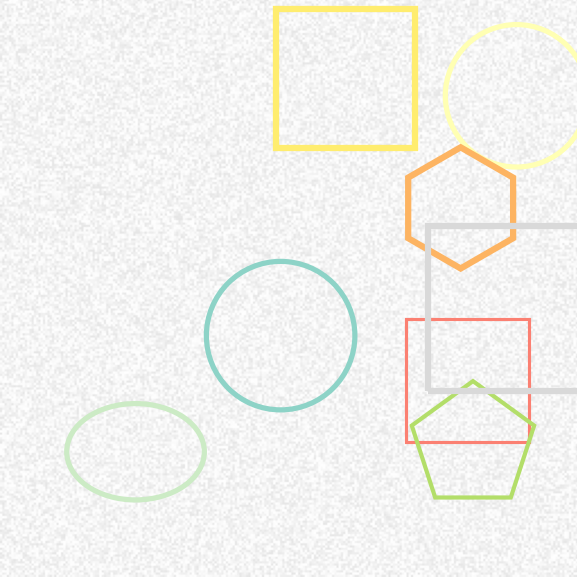[{"shape": "circle", "thickness": 2.5, "radius": 0.64, "center": [0.486, 0.418]}, {"shape": "circle", "thickness": 2.5, "radius": 0.62, "center": [0.894, 0.833]}, {"shape": "square", "thickness": 1.5, "radius": 0.53, "center": [0.81, 0.34]}, {"shape": "hexagon", "thickness": 3, "radius": 0.52, "center": [0.798, 0.639]}, {"shape": "pentagon", "thickness": 2, "radius": 0.56, "center": [0.819, 0.228]}, {"shape": "square", "thickness": 3, "radius": 0.71, "center": [0.885, 0.465]}, {"shape": "oval", "thickness": 2.5, "radius": 0.6, "center": [0.235, 0.217]}, {"shape": "square", "thickness": 3, "radius": 0.6, "center": [0.598, 0.863]}]